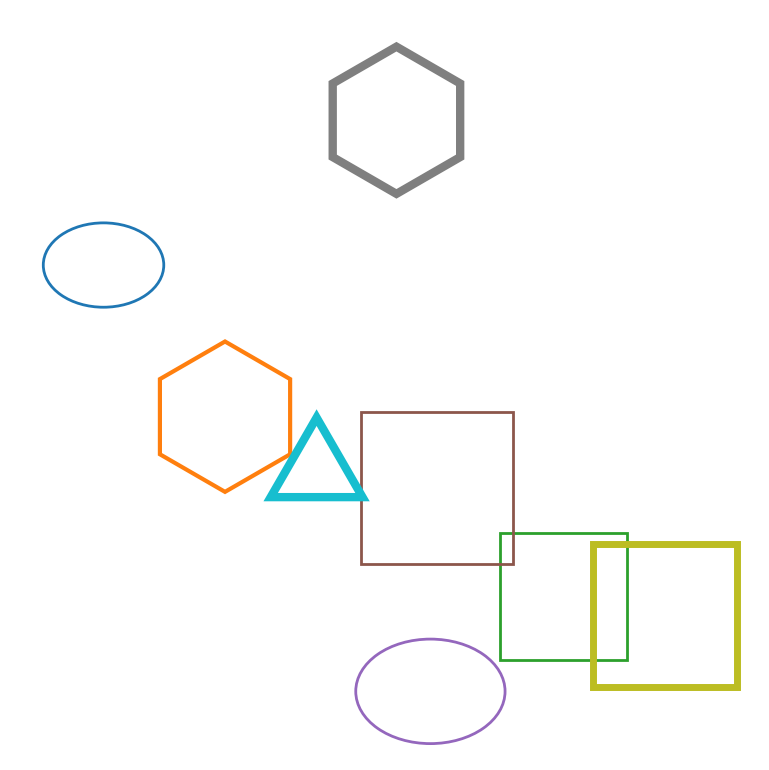[{"shape": "oval", "thickness": 1, "radius": 0.39, "center": [0.134, 0.656]}, {"shape": "hexagon", "thickness": 1.5, "radius": 0.49, "center": [0.292, 0.459]}, {"shape": "square", "thickness": 1, "radius": 0.41, "center": [0.732, 0.225]}, {"shape": "oval", "thickness": 1, "radius": 0.48, "center": [0.559, 0.102]}, {"shape": "square", "thickness": 1, "radius": 0.49, "center": [0.567, 0.366]}, {"shape": "hexagon", "thickness": 3, "radius": 0.48, "center": [0.515, 0.844]}, {"shape": "square", "thickness": 2.5, "radius": 0.47, "center": [0.864, 0.201]}, {"shape": "triangle", "thickness": 3, "radius": 0.34, "center": [0.411, 0.389]}]